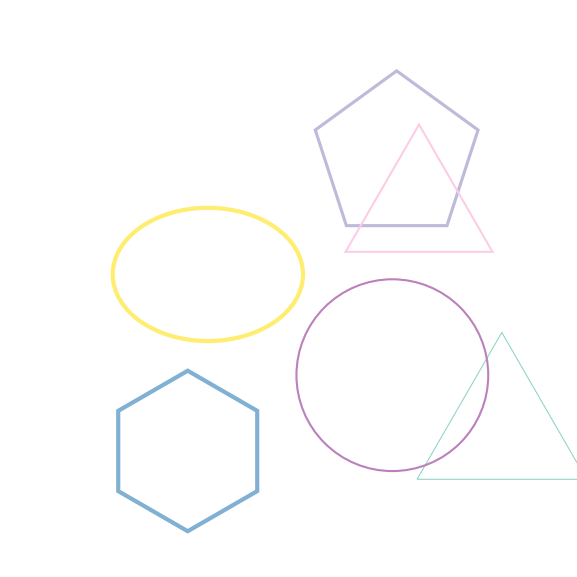[{"shape": "triangle", "thickness": 0.5, "radius": 0.85, "center": [0.869, 0.254]}, {"shape": "pentagon", "thickness": 1.5, "radius": 0.74, "center": [0.687, 0.728]}, {"shape": "hexagon", "thickness": 2, "radius": 0.69, "center": [0.325, 0.218]}, {"shape": "triangle", "thickness": 1, "radius": 0.73, "center": [0.726, 0.636]}, {"shape": "circle", "thickness": 1, "radius": 0.83, "center": [0.679, 0.349]}, {"shape": "oval", "thickness": 2, "radius": 0.82, "center": [0.36, 0.524]}]